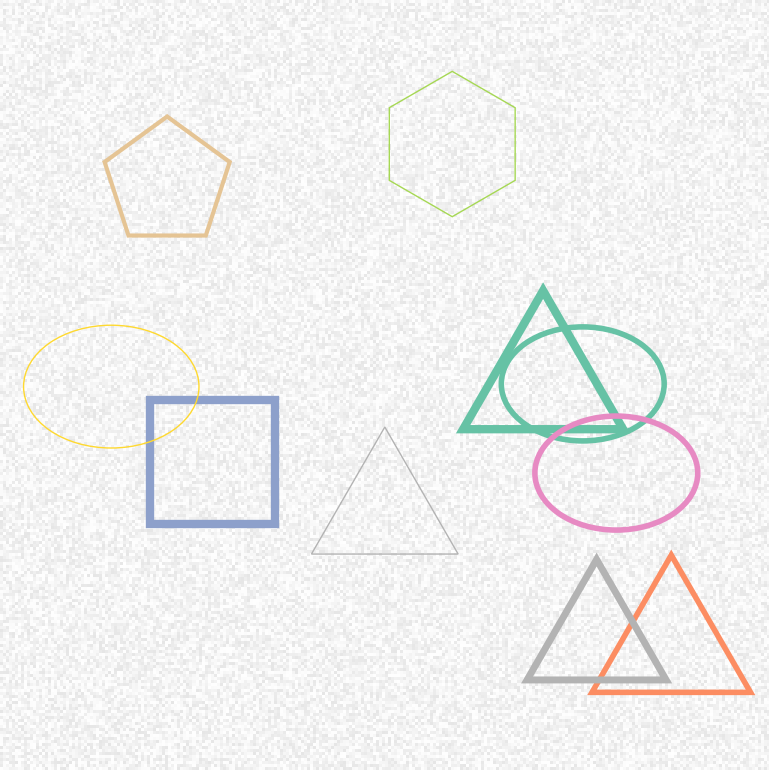[{"shape": "triangle", "thickness": 3, "radius": 0.6, "center": [0.705, 0.503]}, {"shape": "oval", "thickness": 2, "radius": 0.53, "center": [0.757, 0.501]}, {"shape": "triangle", "thickness": 2, "radius": 0.59, "center": [0.872, 0.16]}, {"shape": "square", "thickness": 3, "radius": 0.4, "center": [0.276, 0.4]}, {"shape": "oval", "thickness": 2, "radius": 0.53, "center": [0.8, 0.386]}, {"shape": "hexagon", "thickness": 0.5, "radius": 0.47, "center": [0.587, 0.813]}, {"shape": "oval", "thickness": 0.5, "radius": 0.57, "center": [0.145, 0.498]}, {"shape": "pentagon", "thickness": 1.5, "radius": 0.43, "center": [0.217, 0.763]}, {"shape": "triangle", "thickness": 0.5, "radius": 0.55, "center": [0.5, 0.335]}, {"shape": "triangle", "thickness": 2.5, "radius": 0.52, "center": [0.775, 0.169]}]